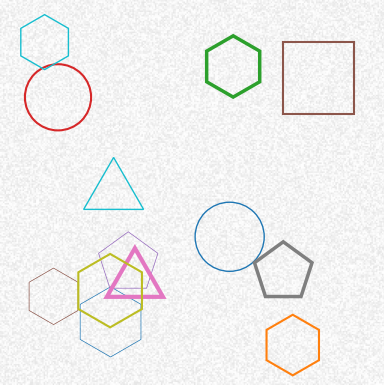[{"shape": "hexagon", "thickness": 0.5, "radius": 0.46, "center": [0.287, 0.164]}, {"shape": "circle", "thickness": 1, "radius": 0.45, "center": [0.597, 0.385]}, {"shape": "hexagon", "thickness": 1.5, "radius": 0.39, "center": [0.76, 0.104]}, {"shape": "hexagon", "thickness": 2.5, "radius": 0.4, "center": [0.606, 0.827]}, {"shape": "circle", "thickness": 1.5, "radius": 0.43, "center": [0.151, 0.747]}, {"shape": "pentagon", "thickness": 0.5, "radius": 0.4, "center": [0.333, 0.317]}, {"shape": "square", "thickness": 1.5, "radius": 0.46, "center": [0.827, 0.798]}, {"shape": "hexagon", "thickness": 0.5, "radius": 0.37, "center": [0.139, 0.23]}, {"shape": "triangle", "thickness": 3, "radius": 0.42, "center": [0.35, 0.271]}, {"shape": "pentagon", "thickness": 2.5, "radius": 0.39, "center": [0.736, 0.293]}, {"shape": "hexagon", "thickness": 1.5, "radius": 0.48, "center": [0.286, 0.245]}, {"shape": "triangle", "thickness": 1, "radius": 0.45, "center": [0.295, 0.501]}, {"shape": "hexagon", "thickness": 1, "radius": 0.36, "center": [0.116, 0.891]}]